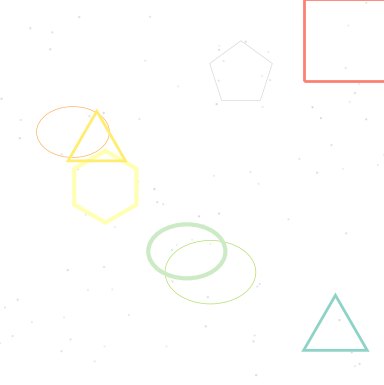[{"shape": "triangle", "thickness": 2, "radius": 0.48, "center": [0.871, 0.138]}, {"shape": "hexagon", "thickness": 3, "radius": 0.47, "center": [0.274, 0.515]}, {"shape": "square", "thickness": 2, "radius": 0.53, "center": [0.896, 0.896]}, {"shape": "oval", "thickness": 0.5, "radius": 0.47, "center": [0.189, 0.657]}, {"shape": "oval", "thickness": 0.5, "radius": 0.59, "center": [0.547, 0.293]}, {"shape": "pentagon", "thickness": 0.5, "radius": 0.43, "center": [0.626, 0.809]}, {"shape": "oval", "thickness": 3, "radius": 0.5, "center": [0.485, 0.347]}, {"shape": "triangle", "thickness": 2, "radius": 0.43, "center": [0.251, 0.625]}]